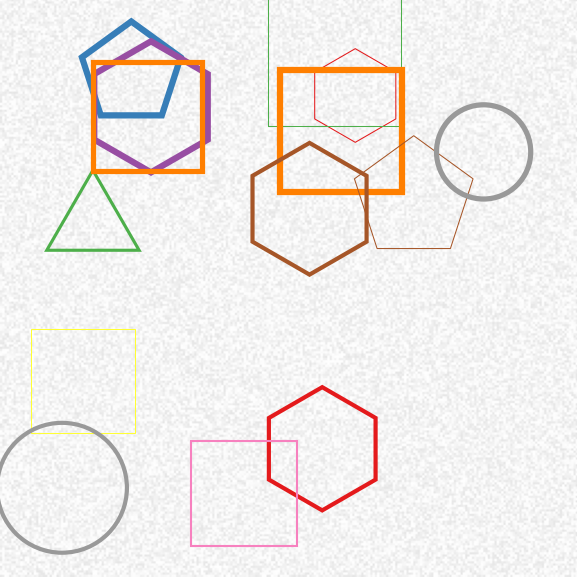[{"shape": "hexagon", "thickness": 0.5, "radius": 0.41, "center": [0.615, 0.834]}, {"shape": "hexagon", "thickness": 2, "radius": 0.53, "center": [0.558, 0.222]}, {"shape": "pentagon", "thickness": 3, "radius": 0.45, "center": [0.227, 0.872]}, {"shape": "square", "thickness": 0.5, "radius": 0.58, "center": [0.579, 0.896]}, {"shape": "triangle", "thickness": 1.5, "radius": 0.46, "center": [0.161, 0.612]}, {"shape": "hexagon", "thickness": 3, "radius": 0.57, "center": [0.261, 0.814]}, {"shape": "square", "thickness": 3, "radius": 0.53, "center": [0.59, 0.773]}, {"shape": "square", "thickness": 2.5, "radius": 0.47, "center": [0.255, 0.798]}, {"shape": "square", "thickness": 0.5, "radius": 0.45, "center": [0.144, 0.339]}, {"shape": "hexagon", "thickness": 2, "radius": 0.57, "center": [0.536, 0.638]}, {"shape": "pentagon", "thickness": 0.5, "radius": 0.54, "center": [0.716, 0.656]}, {"shape": "square", "thickness": 1, "radius": 0.46, "center": [0.423, 0.145]}, {"shape": "circle", "thickness": 2.5, "radius": 0.41, "center": [0.837, 0.736]}, {"shape": "circle", "thickness": 2, "radius": 0.56, "center": [0.107, 0.154]}]